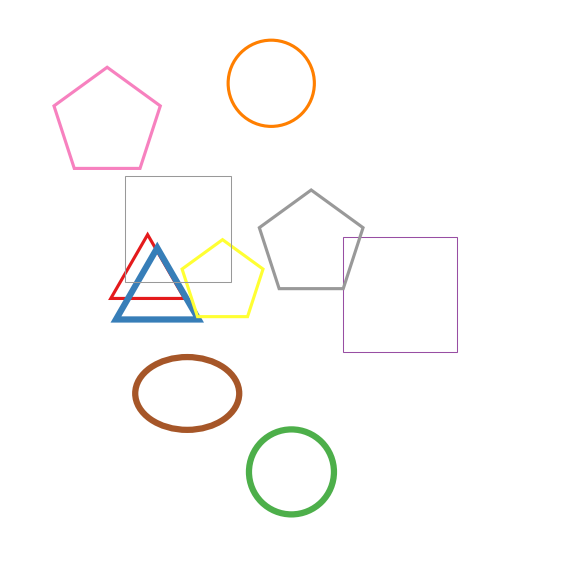[{"shape": "triangle", "thickness": 1.5, "radius": 0.37, "center": [0.256, 0.519]}, {"shape": "triangle", "thickness": 3, "radius": 0.41, "center": [0.272, 0.487]}, {"shape": "circle", "thickness": 3, "radius": 0.37, "center": [0.505, 0.182]}, {"shape": "square", "thickness": 0.5, "radius": 0.5, "center": [0.692, 0.489]}, {"shape": "circle", "thickness": 1.5, "radius": 0.37, "center": [0.47, 0.855]}, {"shape": "pentagon", "thickness": 1.5, "radius": 0.37, "center": [0.385, 0.51]}, {"shape": "oval", "thickness": 3, "radius": 0.45, "center": [0.324, 0.318]}, {"shape": "pentagon", "thickness": 1.5, "radius": 0.48, "center": [0.186, 0.786]}, {"shape": "pentagon", "thickness": 1.5, "radius": 0.47, "center": [0.539, 0.576]}, {"shape": "square", "thickness": 0.5, "radius": 0.46, "center": [0.308, 0.602]}]